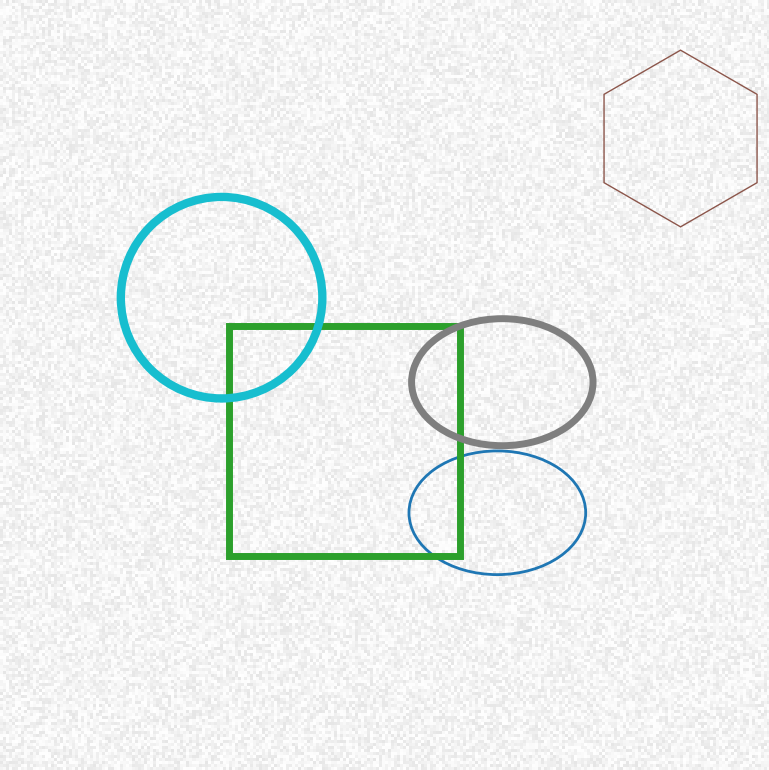[{"shape": "oval", "thickness": 1, "radius": 0.57, "center": [0.646, 0.334]}, {"shape": "square", "thickness": 2.5, "radius": 0.75, "center": [0.447, 0.427]}, {"shape": "hexagon", "thickness": 0.5, "radius": 0.57, "center": [0.884, 0.82]}, {"shape": "oval", "thickness": 2.5, "radius": 0.59, "center": [0.652, 0.504]}, {"shape": "circle", "thickness": 3, "radius": 0.65, "center": [0.288, 0.613]}]